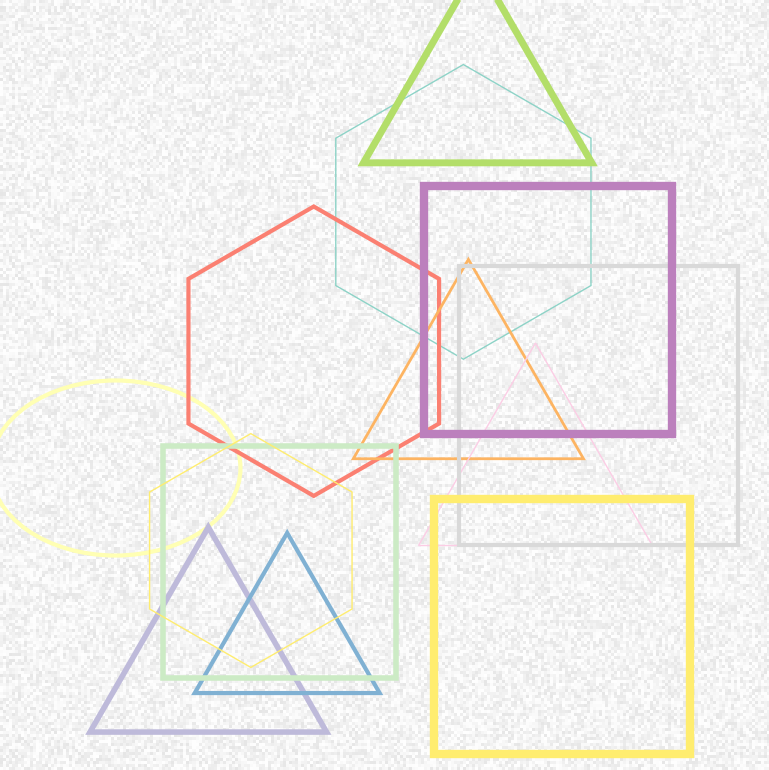[{"shape": "hexagon", "thickness": 0.5, "radius": 0.96, "center": [0.602, 0.725]}, {"shape": "oval", "thickness": 1.5, "radius": 0.81, "center": [0.15, 0.392]}, {"shape": "triangle", "thickness": 2, "radius": 0.89, "center": [0.271, 0.138]}, {"shape": "hexagon", "thickness": 1.5, "radius": 0.94, "center": [0.407, 0.544]}, {"shape": "triangle", "thickness": 1.5, "radius": 0.69, "center": [0.373, 0.169]}, {"shape": "triangle", "thickness": 1, "radius": 0.86, "center": [0.608, 0.491]}, {"shape": "triangle", "thickness": 2.5, "radius": 0.86, "center": [0.62, 0.874]}, {"shape": "triangle", "thickness": 0.5, "radius": 0.88, "center": [0.695, 0.379]}, {"shape": "square", "thickness": 1.5, "radius": 0.91, "center": [0.778, 0.473]}, {"shape": "square", "thickness": 3, "radius": 0.8, "center": [0.712, 0.597]}, {"shape": "square", "thickness": 2, "radius": 0.76, "center": [0.363, 0.27]}, {"shape": "square", "thickness": 3, "radius": 0.83, "center": [0.73, 0.187]}, {"shape": "hexagon", "thickness": 0.5, "radius": 0.76, "center": [0.326, 0.285]}]